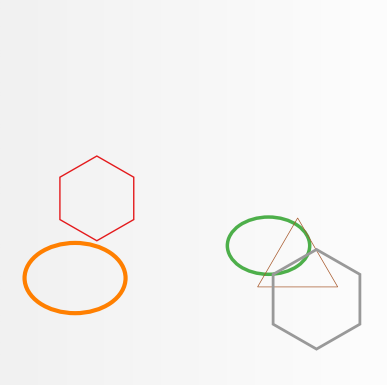[{"shape": "hexagon", "thickness": 1, "radius": 0.55, "center": [0.25, 0.485]}, {"shape": "oval", "thickness": 2.5, "radius": 0.53, "center": [0.693, 0.362]}, {"shape": "oval", "thickness": 3, "radius": 0.65, "center": [0.194, 0.278]}, {"shape": "triangle", "thickness": 0.5, "radius": 0.6, "center": [0.768, 0.314]}, {"shape": "hexagon", "thickness": 2, "radius": 0.65, "center": [0.817, 0.223]}]